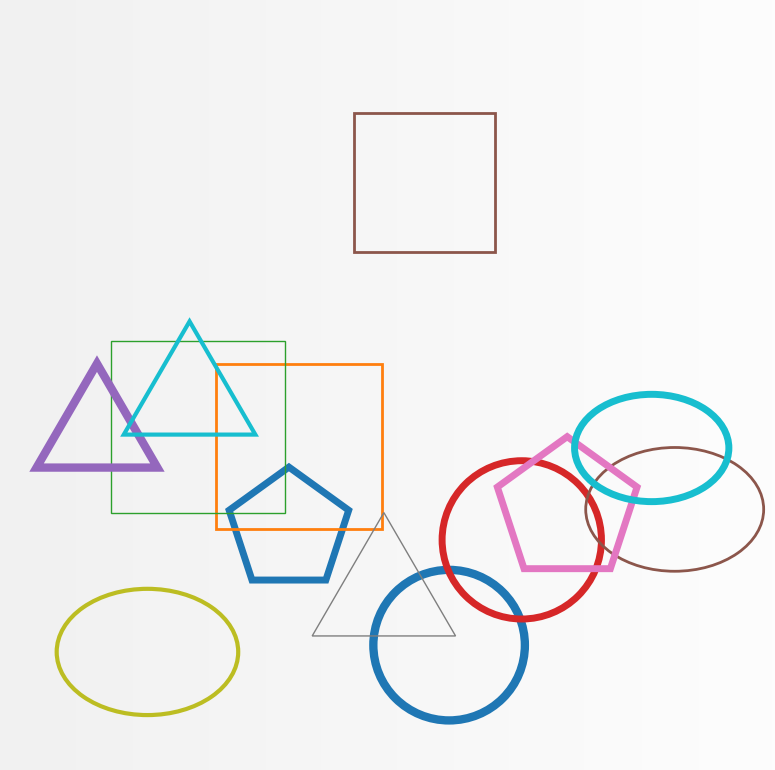[{"shape": "circle", "thickness": 3, "radius": 0.49, "center": [0.58, 0.162]}, {"shape": "pentagon", "thickness": 2.5, "radius": 0.41, "center": [0.373, 0.312]}, {"shape": "square", "thickness": 1, "radius": 0.54, "center": [0.386, 0.42]}, {"shape": "square", "thickness": 0.5, "radius": 0.56, "center": [0.256, 0.445]}, {"shape": "circle", "thickness": 2.5, "radius": 0.51, "center": [0.673, 0.299]}, {"shape": "triangle", "thickness": 3, "radius": 0.45, "center": [0.125, 0.438]}, {"shape": "oval", "thickness": 1, "radius": 0.57, "center": [0.871, 0.338]}, {"shape": "square", "thickness": 1, "radius": 0.45, "center": [0.548, 0.763]}, {"shape": "pentagon", "thickness": 2.5, "radius": 0.47, "center": [0.732, 0.338]}, {"shape": "triangle", "thickness": 0.5, "radius": 0.53, "center": [0.495, 0.227]}, {"shape": "oval", "thickness": 1.5, "radius": 0.59, "center": [0.19, 0.153]}, {"shape": "oval", "thickness": 2.5, "radius": 0.5, "center": [0.841, 0.418]}, {"shape": "triangle", "thickness": 1.5, "radius": 0.49, "center": [0.245, 0.485]}]